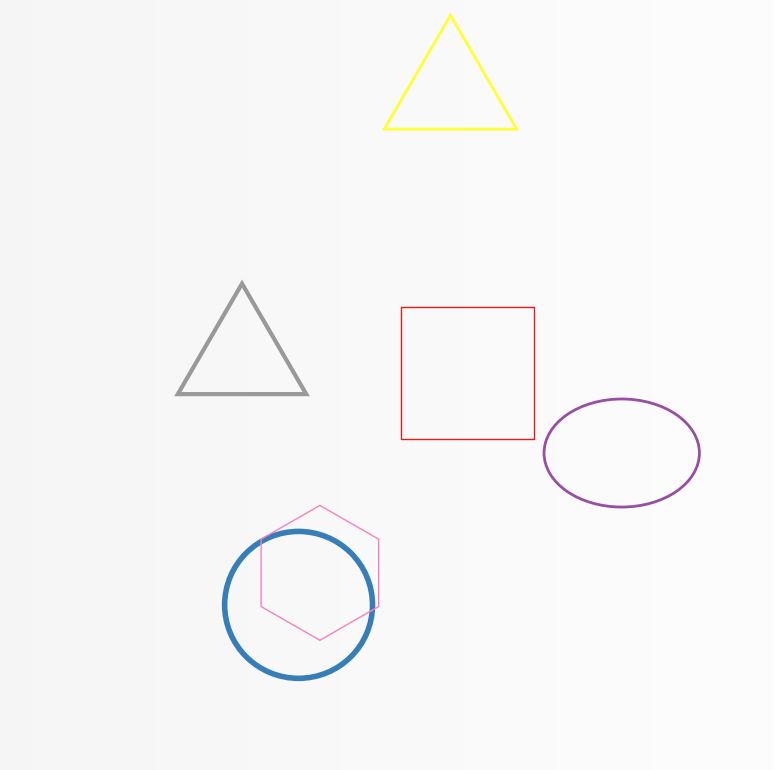[{"shape": "square", "thickness": 0.5, "radius": 0.43, "center": [0.604, 0.515]}, {"shape": "circle", "thickness": 2, "radius": 0.48, "center": [0.385, 0.214]}, {"shape": "oval", "thickness": 1, "radius": 0.5, "center": [0.802, 0.412]}, {"shape": "triangle", "thickness": 1, "radius": 0.49, "center": [0.581, 0.882]}, {"shape": "hexagon", "thickness": 0.5, "radius": 0.44, "center": [0.413, 0.256]}, {"shape": "triangle", "thickness": 1.5, "radius": 0.48, "center": [0.312, 0.536]}]